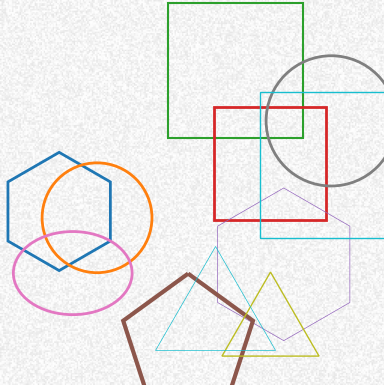[{"shape": "hexagon", "thickness": 2, "radius": 0.77, "center": [0.154, 0.451]}, {"shape": "circle", "thickness": 2, "radius": 0.71, "center": [0.252, 0.434]}, {"shape": "square", "thickness": 1.5, "radius": 0.88, "center": [0.612, 0.817]}, {"shape": "square", "thickness": 2, "radius": 0.73, "center": [0.701, 0.575]}, {"shape": "hexagon", "thickness": 0.5, "radius": 0.99, "center": [0.737, 0.313]}, {"shape": "pentagon", "thickness": 3, "radius": 0.89, "center": [0.489, 0.112]}, {"shape": "oval", "thickness": 2, "radius": 0.77, "center": [0.189, 0.291]}, {"shape": "circle", "thickness": 2, "radius": 0.85, "center": [0.86, 0.686]}, {"shape": "triangle", "thickness": 1, "radius": 0.73, "center": [0.703, 0.148]}, {"shape": "triangle", "thickness": 0.5, "radius": 0.9, "center": [0.56, 0.18]}, {"shape": "square", "thickness": 1, "radius": 0.95, "center": [0.866, 0.572]}]